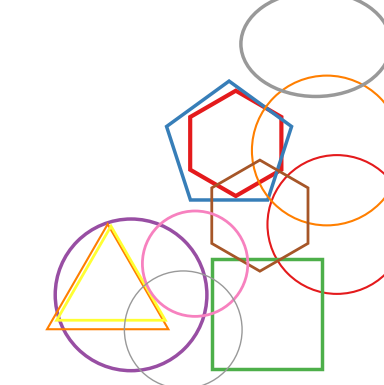[{"shape": "hexagon", "thickness": 3, "radius": 0.68, "center": [0.612, 0.628]}, {"shape": "circle", "thickness": 1.5, "radius": 0.9, "center": [0.875, 0.417]}, {"shape": "pentagon", "thickness": 2.5, "radius": 0.85, "center": [0.595, 0.619]}, {"shape": "square", "thickness": 2.5, "radius": 0.71, "center": [0.693, 0.185]}, {"shape": "circle", "thickness": 2.5, "radius": 0.98, "center": [0.34, 0.234]}, {"shape": "circle", "thickness": 1.5, "radius": 0.97, "center": [0.849, 0.609]}, {"shape": "triangle", "thickness": 1.5, "radius": 0.91, "center": [0.28, 0.236]}, {"shape": "triangle", "thickness": 2, "radius": 0.81, "center": [0.288, 0.25]}, {"shape": "hexagon", "thickness": 2, "radius": 0.72, "center": [0.675, 0.44]}, {"shape": "circle", "thickness": 2, "radius": 0.68, "center": [0.507, 0.315]}, {"shape": "circle", "thickness": 1, "radius": 0.76, "center": [0.476, 0.143]}, {"shape": "oval", "thickness": 2.5, "radius": 0.97, "center": [0.82, 0.886]}]